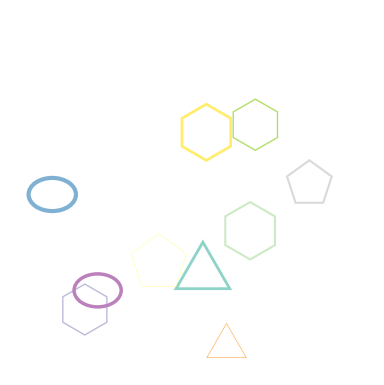[{"shape": "triangle", "thickness": 2, "radius": 0.4, "center": [0.527, 0.29]}, {"shape": "pentagon", "thickness": 0.5, "radius": 0.38, "center": [0.412, 0.317]}, {"shape": "hexagon", "thickness": 1, "radius": 0.33, "center": [0.22, 0.196]}, {"shape": "oval", "thickness": 3, "radius": 0.31, "center": [0.136, 0.495]}, {"shape": "triangle", "thickness": 0.5, "radius": 0.3, "center": [0.588, 0.101]}, {"shape": "hexagon", "thickness": 1, "radius": 0.33, "center": [0.663, 0.676]}, {"shape": "pentagon", "thickness": 1.5, "radius": 0.31, "center": [0.804, 0.523]}, {"shape": "oval", "thickness": 2.5, "radius": 0.31, "center": [0.254, 0.246]}, {"shape": "hexagon", "thickness": 1.5, "radius": 0.37, "center": [0.65, 0.401]}, {"shape": "hexagon", "thickness": 2, "radius": 0.36, "center": [0.536, 0.656]}]